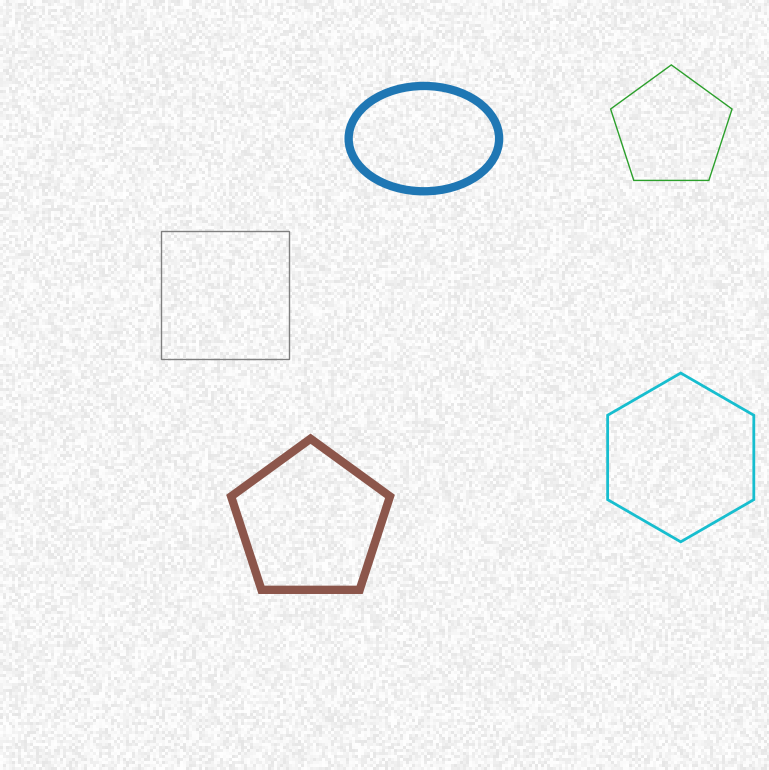[{"shape": "oval", "thickness": 3, "radius": 0.49, "center": [0.55, 0.82]}, {"shape": "pentagon", "thickness": 0.5, "radius": 0.41, "center": [0.872, 0.833]}, {"shape": "pentagon", "thickness": 3, "radius": 0.54, "center": [0.403, 0.322]}, {"shape": "square", "thickness": 0.5, "radius": 0.41, "center": [0.292, 0.617]}, {"shape": "hexagon", "thickness": 1, "radius": 0.55, "center": [0.884, 0.406]}]